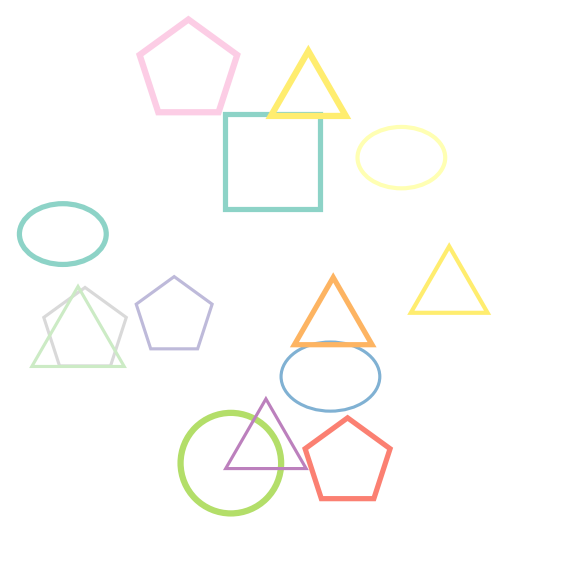[{"shape": "square", "thickness": 2.5, "radius": 0.41, "center": [0.471, 0.72]}, {"shape": "oval", "thickness": 2.5, "radius": 0.38, "center": [0.109, 0.594]}, {"shape": "oval", "thickness": 2, "radius": 0.38, "center": [0.695, 0.726]}, {"shape": "pentagon", "thickness": 1.5, "radius": 0.35, "center": [0.302, 0.451]}, {"shape": "pentagon", "thickness": 2.5, "radius": 0.39, "center": [0.602, 0.198]}, {"shape": "oval", "thickness": 1.5, "radius": 0.43, "center": [0.572, 0.347]}, {"shape": "triangle", "thickness": 2.5, "radius": 0.39, "center": [0.577, 0.441]}, {"shape": "circle", "thickness": 3, "radius": 0.44, "center": [0.4, 0.197]}, {"shape": "pentagon", "thickness": 3, "radius": 0.44, "center": [0.326, 0.877]}, {"shape": "pentagon", "thickness": 1.5, "radius": 0.38, "center": [0.147, 0.426]}, {"shape": "triangle", "thickness": 1.5, "radius": 0.4, "center": [0.46, 0.228]}, {"shape": "triangle", "thickness": 1.5, "radius": 0.46, "center": [0.135, 0.411]}, {"shape": "triangle", "thickness": 2, "radius": 0.38, "center": [0.778, 0.496]}, {"shape": "triangle", "thickness": 3, "radius": 0.37, "center": [0.534, 0.836]}]